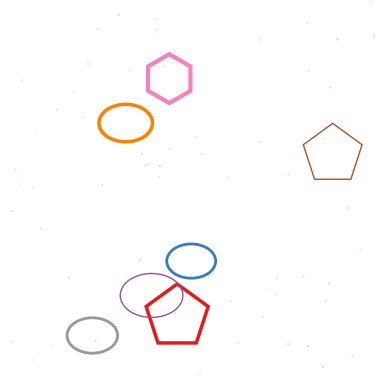[{"shape": "pentagon", "thickness": 2.5, "radius": 0.42, "center": [0.46, 0.178]}, {"shape": "oval", "thickness": 2, "radius": 0.32, "center": [0.497, 0.322]}, {"shape": "oval", "thickness": 1, "radius": 0.41, "center": [0.394, 0.233]}, {"shape": "oval", "thickness": 2.5, "radius": 0.35, "center": [0.327, 0.68]}, {"shape": "pentagon", "thickness": 1, "radius": 0.4, "center": [0.864, 0.599]}, {"shape": "hexagon", "thickness": 3, "radius": 0.32, "center": [0.44, 0.796]}, {"shape": "oval", "thickness": 2, "radius": 0.33, "center": [0.24, 0.129]}]